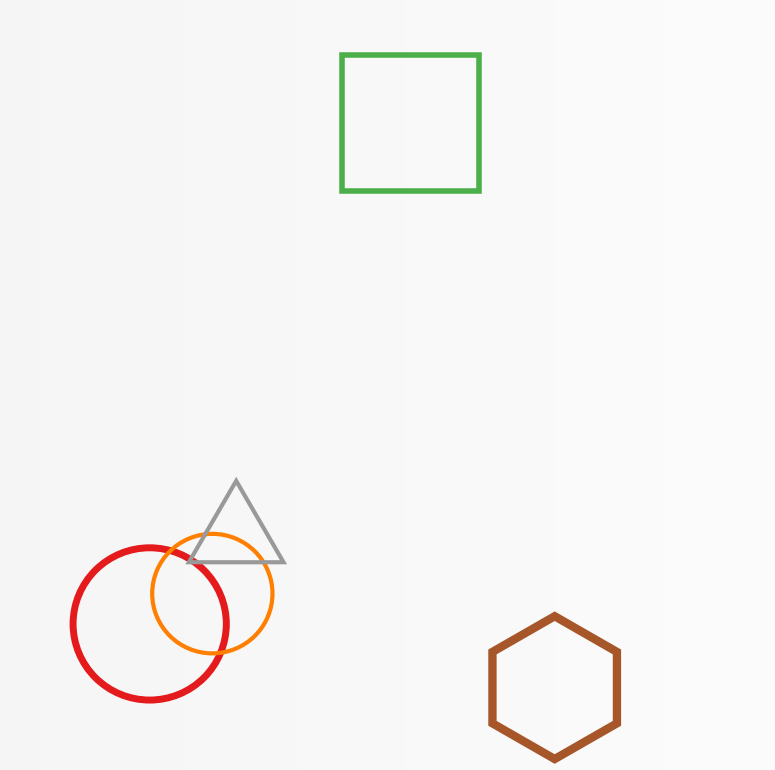[{"shape": "circle", "thickness": 2.5, "radius": 0.49, "center": [0.193, 0.19]}, {"shape": "square", "thickness": 2, "radius": 0.44, "center": [0.529, 0.841]}, {"shape": "circle", "thickness": 1.5, "radius": 0.39, "center": [0.274, 0.229]}, {"shape": "hexagon", "thickness": 3, "radius": 0.46, "center": [0.716, 0.107]}, {"shape": "triangle", "thickness": 1.5, "radius": 0.35, "center": [0.305, 0.305]}]